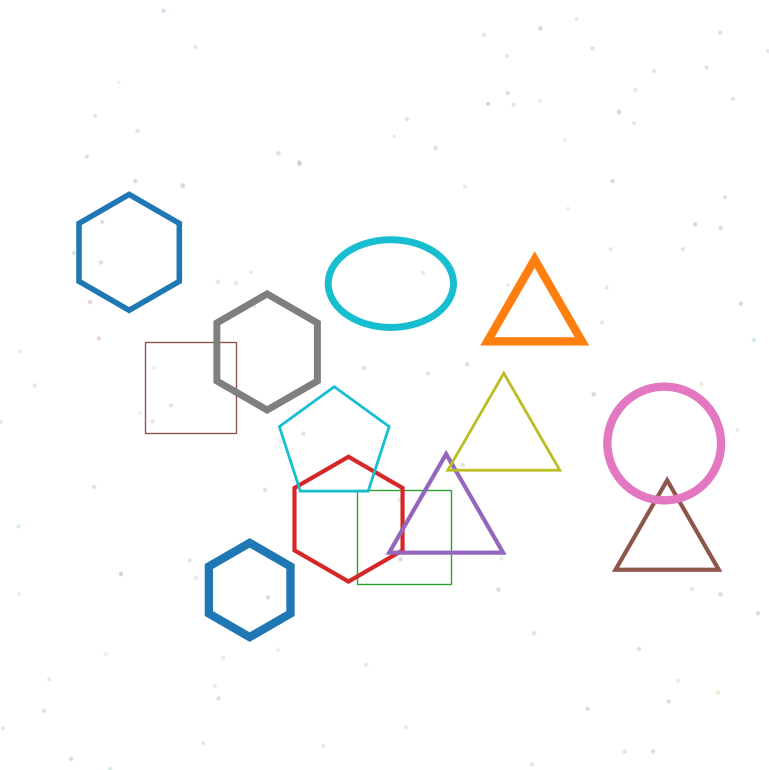[{"shape": "hexagon", "thickness": 3, "radius": 0.31, "center": [0.324, 0.234]}, {"shape": "hexagon", "thickness": 2, "radius": 0.38, "center": [0.168, 0.672]}, {"shape": "triangle", "thickness": 3, "radius": 0.35, "center": [0.694, 0.592]}, {"shape": "square", "thickness": 0.5, "radius": 0.31, "center": [0.525, 0.303]}, {"shape": "hexagon", "thickness": 1.5, "radius": 0.41, "center": [0.453, 0.326]}, {"shape": "triangle", "thickness": 1.5, "radius": 0.43, "center": [0.579, 0.325]}, {"shape": "square", "thickness": 0.5, "radius": 0.3, "center": [0.247, 0.497]}, {"shape": "triangle", "thickness": 1.5, "radius": 0.39, "center": [0.866, 0.299]}, {"shape": "circle", "thickness": 3, "radius": 0.37, "center": [0.863, 0.424]}, {"shape": "hexagon", "thickness": 2.5, "radius": 0.38, "center": [0.347, 0.543]}, {"shape": "triangle", "thickness": 1, "radius": 0.42, "center": [0.654, 0.431]}, {"shape": "pentagon", "thickness": 1, "radius": 0.37, "center": [0.434, 0.423]}, {"shape": "oval", "thickness": 2.5, "radius": 0.41, "center": [0.508, 0.632]}]